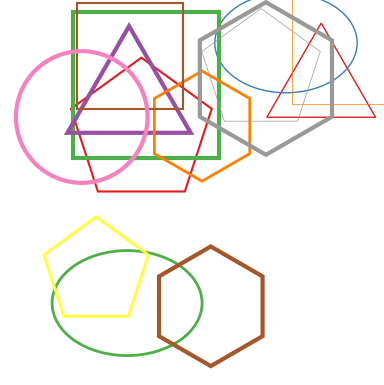[{"shape": "pentagon", "thickness": 1.5, "radius": 0.96, "center": [0.367, 0.658]}, {"shape": "triangle", "thickness": 1, "radius": 0.82, "center": [0.834, 0.777]}, {"shape": "oval", "thickness": 1, "radius": 0.92, "center": [0.743, 0.889]}, {"shape": "oval", "thickness": 2, "radius": 0.97, "center": [0.33, 0.213]}, {"shape": "square", "thickness": 3, "radius": 0.95, "center": [0.379, 0.779]}, {"shape": "triangle", "thickness": 3, "radius": 0.92, "center": [0.335, 0.747]}, {"shape": "square", "thickness": 0.5, "radius": 0.7, "center": [0.898, 0.869]}, {"shape": "hexagon", "thickness": 2, "radius": 0.72, "center": [0.525, 0.673]}, {"shape": "pentagon", "thickness": 2, "radius": 0.71, "center": [0.25, 0.294]}, {"shape": "square", "thickness": 1.5, "radius": 0.69, "center": [0.337, 0.854]}, {"shape": "hexagon", "thickness": 3, "radius": 0.78, "center": [0.547, 0.204]}, {"shape": "circle", "thickness": 3, "radius": 0.85, "center": [0.212, 0.696]}, {"shape": "pentagon", "thickness": 0.5, "radius": 0.81, "center": [0.678, 0.816]}, {"shape": "hexagon", "thickness": 3, "radius": 0.99, "center": [0.691, 0.796]}]